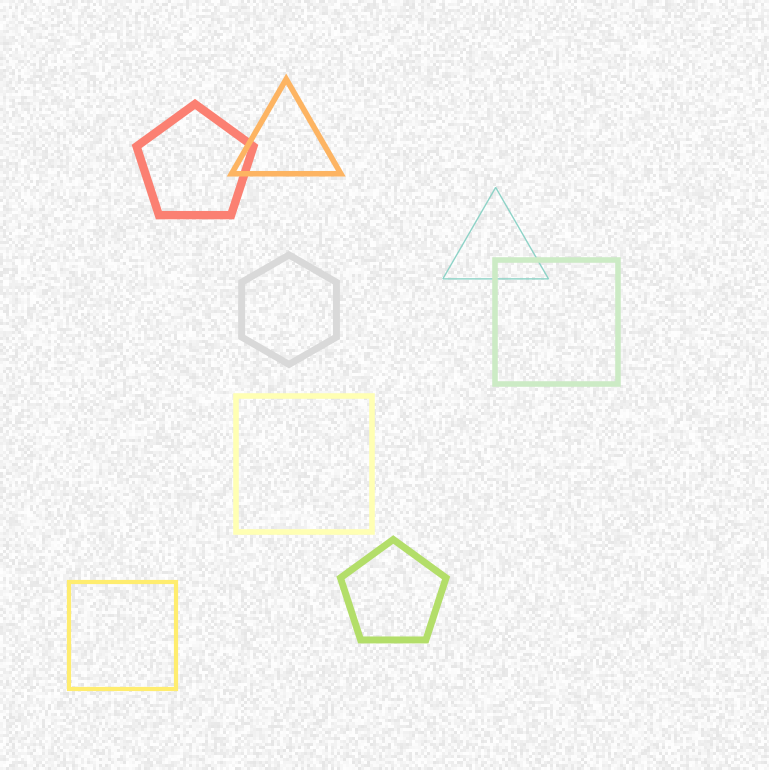[{"shape": "triangle", "thickness": 0.5, "radius": 0.4, "center": [0.644, 0.677]}, {"shape": "square", "thickness": 2, "radius": 0.44, "center": [0.395, 0.397]}, {"shape": "pentagon", "thickness": 3, "radius": 0.4, "center": [0.253, 0.785]}, {"shape": "triangle", "thickness": 2, "radius": 0.41, "center": [0.372, 0.815]}, {"shape": "pentagon", "thickness": 2.5, "radius": 0.36, "center": [0.511, 0.227]}, {"shape": "hexagon", "thickness": 2.5, "radius": 0.36, "center": [0.375, 0.598]}, {"shape": "square", "thickness": 2, "radius": 0.4, "center": [0.723, 0.582]}, {"shape": "square", "thickness": 1.5, "radius": 0.35, "center": [0.159, 0.174]}]